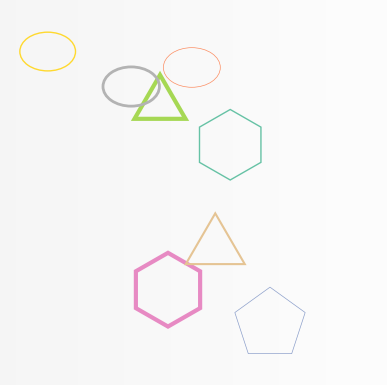[{"shape": "hexagon", "thickness": 1, "radius": 0.46, "center": [0.594, 0.624]}, {"shape": "oval", "thickness": 0.5, "radius": 0.37, "center": [0.495, 0.825]}, {"shape": "pentagon", "thickness": 0.5, "radius": 0.48, "center": [0.697, 0.159]}, {"shape": "hexagon", "thickness": 3, "radius": 0.48, "center": [0.434, 0.248]}, {"shape": "triangle", "thickness": 3, "radius": 0.38, "center": [0.413, 0.729]}, {"shape": "oval", "thickness": 1, "radius": 0.36, "center": [0.123, 0.866]}, {"shape": "triangle", "thickness": 1.5, "radius": 0.44, "center": [0.556, 0.358]}, {"shape": "oval", "thickness": 2, "radius": 0.36, "center": [0.339, 0.775]}]